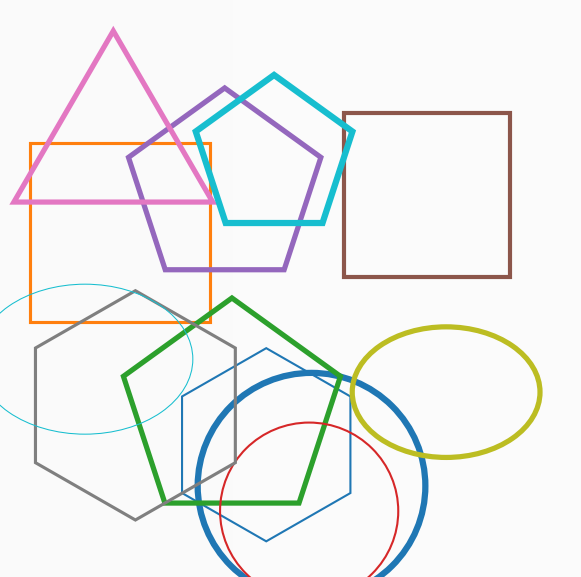[{"shape": "hexagon", "thickness": 1, "radius": 0.84, "center": [0.458, 0.229]}, {"shape": "circle", "thickness": 3, "radius": 0.98, "center": [0.536, 0.158]}, {"shape": "square", "thickness": 1.5, "radius": 0.77, "center": [0.206, 0.596]}, {"shape": "pentagon", "thickness": 2.5, "radius": 0.98, "center": [0.399, 0.287]}, {"shape": "circle", "thickness": 1, "radius": 0.77, "center": [0.532, 0.114]}, {"shape": "pentagon", "thickness": 2.5, "radius": 0.87, "center": [0.387, 0.673]}, {"shape": "square", "thickness": 2, "radius": 0.71, "center": [0.735, 0.661]}, {"shape": "triangle", "thickness": 2.5, "radius": 0.99, "center": [0.195, 0.748]}, {"shape": "hexagon", "thickness": 1.5, "radius": 0.99, "center": [0.233, 0.297]}, {"shape": "oval", "thickness": 2.5, "radius": 0.81, "center": [0.768, 0.32]}, {"shape": "pentagon", "thickness": 3, "radius": 0.71, "center": [0.472, 0.728]}, {"shape": "oval", "thickness": 0.5, "radius": 0.93, "center": [0.146, 0.377]}]